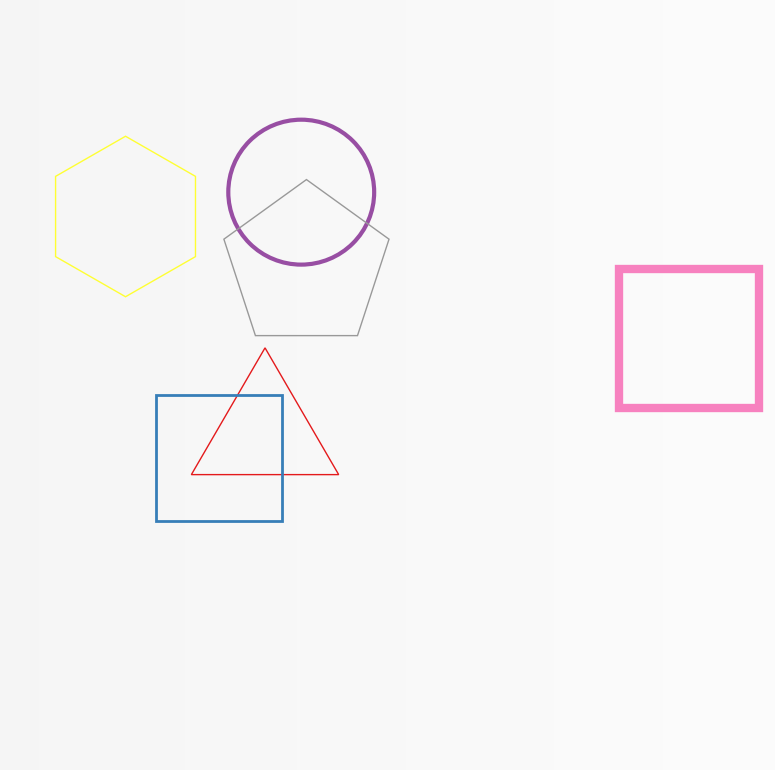[{"shape": "triangle", "thickness": 0.5, "radius": 0.55, "center": [0.342, 0.438]}, {"shape": "square", "thickness": 1, "radius": 0.41, "center": [0.282, 0.405]}, {"shape": "circle", "thickness": 1.5, "radius": 0.47, "center": [0.389, 0.75]}, {"shape": "hexagon", "thickness": 0.5, "radius": 0.52, "center": [0.162, 0.719]}, {"shape": "square", "thickness": 3, "radius": 0.45, "center": [0.889, 0.56]}, {"shape": "pentagon", "thickness": 0.5, "radius": 0.56, "center": [0.395, 0.655]}]